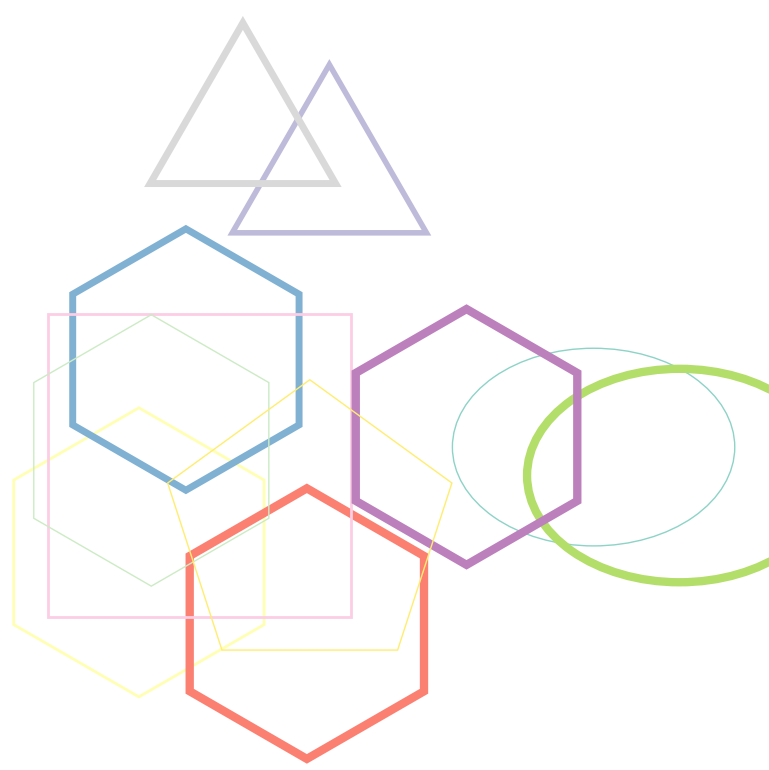[{"shape": "oval", "thickness": 0.5, "radius": 0.92, "center": [0.771, 0.419]}, {"shape": "hexagon", "thickness": 1, "radius": 0.94, "center": [0.18, 0.283]}, {"shape": "triangle", "thickness": 2, "radius": 0.73, "center": [0.428, 0.77]}, {"shape": "hexagon", "thickness": 3, "radius": 0.88, "center": [0.399, 0.19]}, {"shape": "hexagon", "thickness": 2.5, "radius": 0.85, "center": [0.241, 0.533]}, {"shape": "oval", "thickness": 3, "radius": 0.99, "center": [0.883, 0.382]}, {"shape": "square", "thickness": 1, "radius": 0.98, "center": [0.26, 0.396]}, {"shape": "triangle", "thickness": 2.5, "radius": 0.7, "center": [0.315, 0.831]}, {"shape": "hexagon", "thickness": 3, "radius": 0.83, "center": [0.606, 0.433]}, {"shape": "hexagon", "thickness": 0.5, "radius": 0.88, "center": [0.196, 0.415]}, {"shape": "pentagon", "thickness": 0.5, "radius": 0.97, "center": [0.402, 0.313]}]